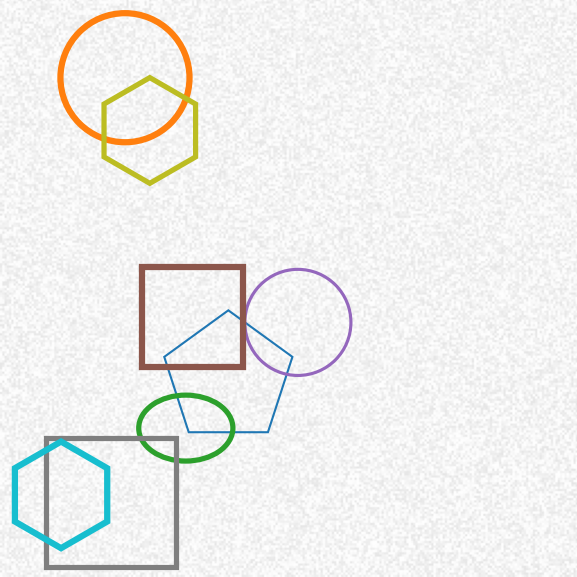[{"shape": "pentagon", "thickness": 1, "radius": 0.58, "center": [0.395, 0.345]}, {"shape": "circle", "thickness": 3, "radius": 0.56, "center": [0.216, 0.865]}, {"shape": "oval", "thickness": 2.5, "radius": 0.41, "center": [0.322, 0.258]}, {"shape": "circle", "thickness": 1.5, "radius": 0.46, "center": [0.516, 0.441]}, {"shape": "square", "thickness": 3, "radius": 0.44, "center": [0.334, 0.45]}, {"shape": "square", "thickness": 2.5, "radius": 0.56, "center": [0.192, 0.129]}, {"shape": "hexagon", "thickness": 2.5, "radius": 0.46, "center": [0.259, 0.773]}, {"shape": "hexagon", "thickness": 3, "radius": 0.46, "center": [0.106, 0.142]}]